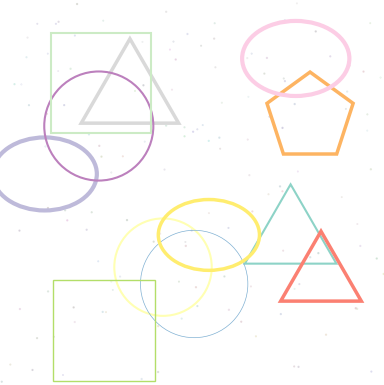[{"shape": "triangle", "thickness": 1.5, "radius": 0.69, "center": [0.755, 0.384]}, {"shape": "circle", "thickness": 1.5, "radius": 0.63, "center": [0.423, 0.306]}, {"shape": "oval", "thickness": 3, "radius": 0.68, "center": [0.116, 0.548]}, {"shape": "triangle", "thickness": 2.5, "radius": 0.6, "center": [0.834, 0.278]}, {"shape": "circle", "thickness": 0.5, "radius": 0.7, "center": [0.504, 0.262]}, {"shape": "pentagon", "thickness": 2.5, "radius": 0.59, "center": [0.805, 0.695]}, {"shape": "square", "thickness": 1, "radius": 0.66, "center": [0.271, 0.141]}, {"shape": "oval", "thickness": 3, "radius": 0.7, "center": [0.768, 0.848]}, {"shape": "triangle", "thickness": 2.5, "radius": 0.73, "center": [0.337, 0.753]}, {"shape": "circle", "thickness": 1.5, "radius": 0.71, "center": [0.257, 0.673]}, {"shape": "square", "thickness": 1.5, "radius": 0.65, "center": [0.262, 0.784]}, {"shape": "oval", "thickness": 2.5, "radius": 0.66, "center": [0.543, 0.39]}]